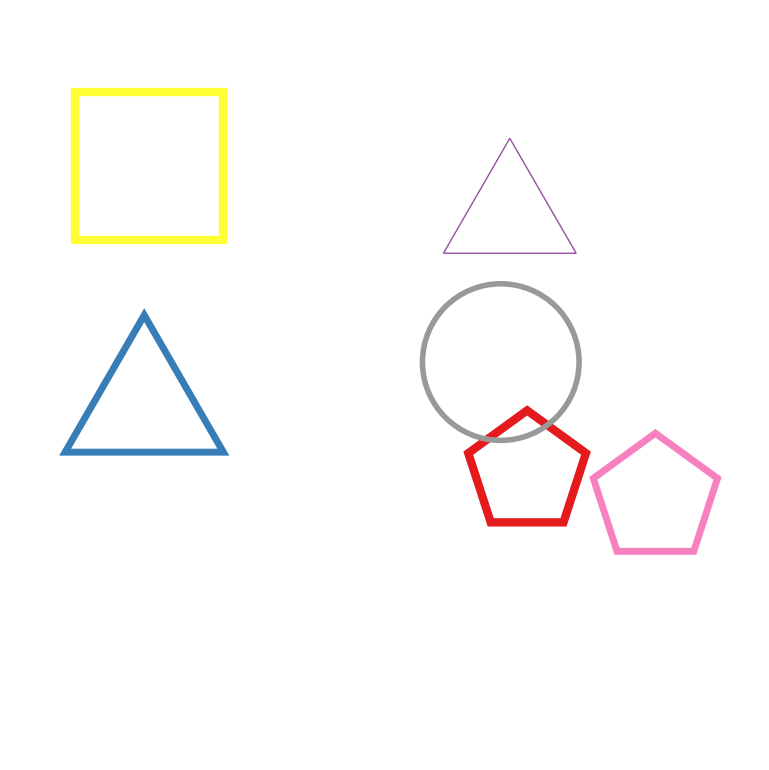[{"shape": "pentagon", "thickness": 3, "radius": 0.4, "center": [0.685, 0.387]}, {"shape": "triangle", "thickness": 2.5, "radius": 0.59, "center": [0.187, 0.472]}, {"shape": "triangle", "thickness": 0.5, "radius": 0.5, "center": [0.662, 0.721]}, {"shape": "square", "thickness": 3, "radius": 0.48, "center": [0.193, 0.784]}, {"shape": "pentagon", "thickness": 2.5, "radius": 0.42, "center": [0.851, 0.353]}, {"shape": "circle", "thickness": 2, "radius": 0.51, "center": [0.65, 0.53]}]